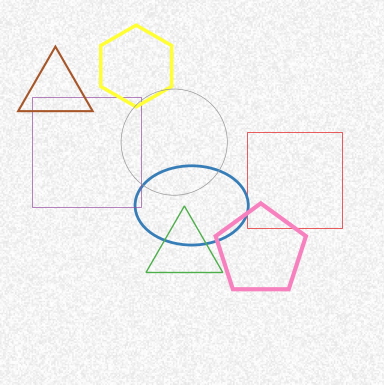[{"shape": "square", "thickness": 0.5, "radius": 0.62, "center": [0.765, 0.532]}, {"shape": "oval", "thickness": 2, "radius": 0.74, "center": [0.498, 0.466]}, {"shape": "triangle", "thickness": 1, "radius": 0.58, "center": [0.479, 0.35]}, {"shape": "square", "thickness": 0.5, "radius": 0.71, "center": [0.225, 0.605]}, {"shape": "hexagon", "thickness": 2.5, "radius": 0.53, "center": [0.354, 0.829]}, {"shape": "triangle", "thickness": 1.5, "radius": 0.56, "center": [0.144, 0.767]}, {"shape": "pentagon", "thickness": 3, "radius": 0.62, "center": [0.677, 0.348]}, {"shape": "circle", "thickness": 0.5, "radius": 0.69, "center": [0.452, 0.631]}]